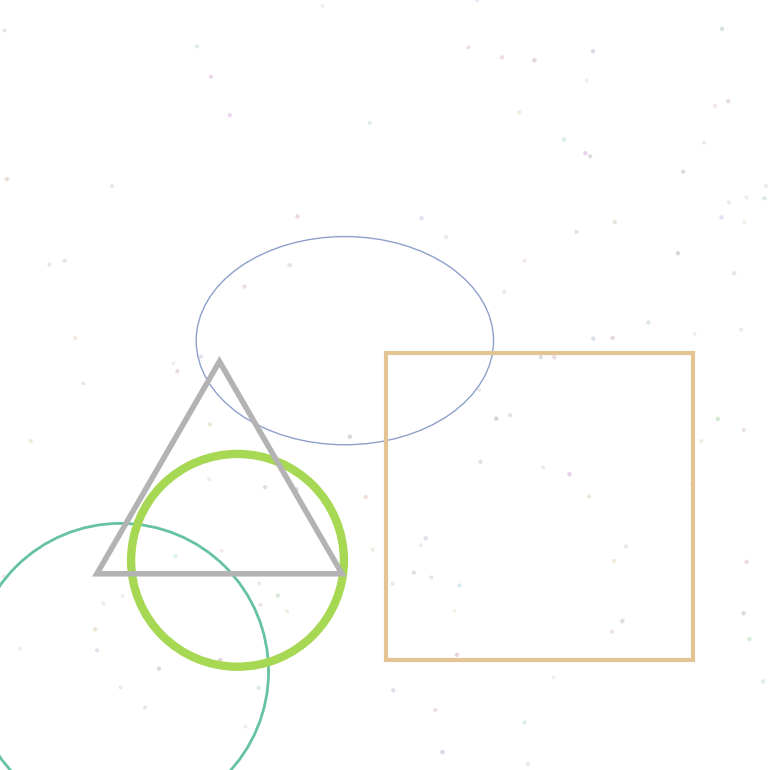[{"shape": "circle", "thickness": 1, "radius": 0.96, "center": [0.157, 0.128]}, {"shape": "oval", "thickness": 0.5, "radius": 0.97, "center": [0.448, 0.558]}, {"shape": "circle", "thickness": 3, "radius": 0.69, "center": [0.308, 0.272]}, {"shape": "square", "thickness": 1.5, "radius": 1.0, "center": [0.7, 0.342]}, {"shape": "triangle", "thickness": 2, "radius": 0.92, "center": [0.285, 0.347]}]